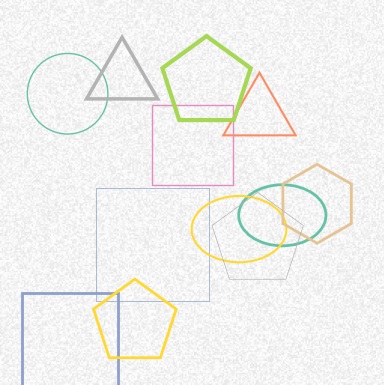[{"shape": "oval", "thickness": 2, "radius": 0.57, "center": [0.733, 0.441]}, {"shape": "circle", "thickness": 1, "radius": 0.52, "center": [0.176, 0.757]}, {"shape": "triangle", "thickness": 1.5, "radius": 0.54, "center": [0.674, 0.703]}, {"shape": "square", "thickness": 2, "radius": 0.63, "center": [0.182, 0.115]}, {"shape": "square", "thickness": 0.5, "radius": 0.73, "center": [0.396, 0.365]}, {"shape": "square", "thickness": 1, "radius": 0.52, "center": [0.501, 0.624]}, {"shape": "pentagon", "thickness": 3, "radius": 0.6, "center": [0.536, 0.786]}, {"shape": "oval", "thickness": 1.5, "radius": 0.62, "center": [0.621, 0.405]}, {"shape": "pentagon", "thickness": 2, "radius": 0.56, "center": [0.35, 0.162]}, {"shape": "hexagon", "thickness": 2, "radius": 0.51, "center": [0.824, 0.471]}, {"shape": "pentagon", "thickness": 0.5, "radius": 0.62, "center": [0.669, 0.376]}, {"shape": "triangle", "thickness": 2.5, "radius": 0.53, "center": [0.317, 0.797]}]